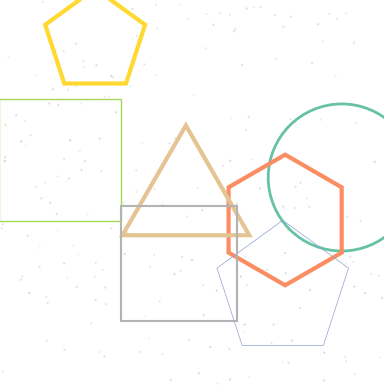[{"shape": "circle", "thickness": 2, "radius": 0.95, "center": [0.888, 0.539]}, {"shape": "hexagon", "thickness": 3, "radius": 0.85, "center": [0.741, 0.429]}, {"shape": "pentagon", "thickness": 0.5, "radius": 0.9, "center": [0.734, 0.248]}, {"shape": "square", "thickness": 1, "radius": 0.79, "center": [0.157, 0.584]}, {"shape": "pentagon", "thickness": 3, "radius": 0.68, "center": [0.247, 0.893]}, {"shape": "triangle", "thickness": 3, "radius": 0.95, "center": [0.483, 0.484]}, {"shape": "square", "thickness": 1.5, "radius": 0.75, "center": [0.466, 0.315]}]